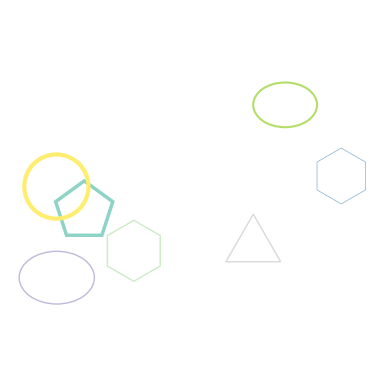[{"shape": "pentagon", "thickness": 2.5, "radius": 0.39, "center": [0.219, 0.452]}, {"shape": "oval", "thickness": 1, "radius": 0.49, "center": [0.147, 0.279]}, {"shape": "hexagon", "thickness": 0.5, "radius": 0.36, "center": [0.886, 0.543]}, {"shape": "oval", "thickness": 1.5, "radius": 0.41, "center": [0.741, 0.728]}, {"shape": "triangle", "thickness": 1, "radius": 0.41, "center": [0.658, 0.361]}, {"shape": "hexagon", "thickness": 1, "radius": 0.4, "center": [0.348, 0.349]}, {"shape": "circle", "thickness": 3, "radius": 0.42, "center": [0.146, 0.515]}]